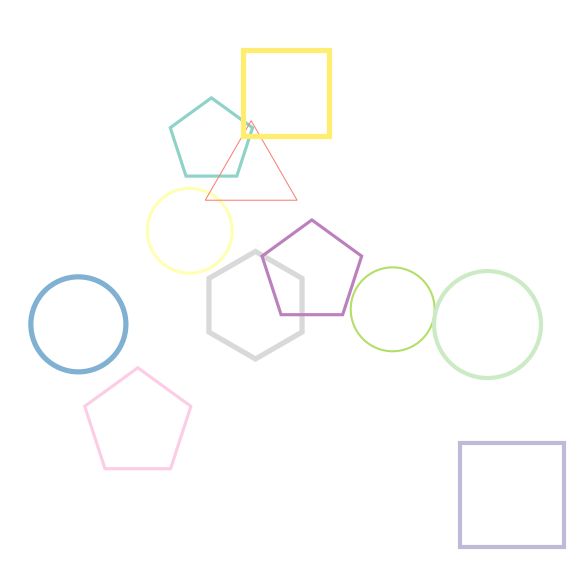[{"shape": "pentagon", "thickness": 1.5, "radius": 0.37, "center": [0.366, 0.755]}, {"shape": "circle", "thickness": 1.5, "radius": 0.37, "center": [0.328, 0.6]}, {"shape": "square", "thickness": 2, "radius": 0.45, "center": [0.887, 0.142]}, {"shape": "triangle", "thickness": 0.5, "radius": 0.46, "center": [0.435, 0.698]}, {"shape": "circle", "thickness": 2.5, "radius": 0.41, "center": [0.136, 0.437]}, {"shape": "circle", "thickness": 1, "radius": 0.36, "center": [0.68, 0.464]}, {"shape": "pentagon", "thickness": 1.5, "radius": 0.48, "center": [0.239, 0.266]}, {"shape": "hexagon", "thickness": 2.5, "radius": 0.47, "center": [0.442, 0.471]}, {"shape": "pentagon", "thickness": 1.5, "radius": 0.45, "center": [0.54, 0.528]}, {"shape": "circle", "thickness": 2, "radius": 0.46, "center": [0.844, 0.437]}, {"shape": "square", "thickness": 2.5, "radius": 0.37, "center": [0.495, 0.838]}]